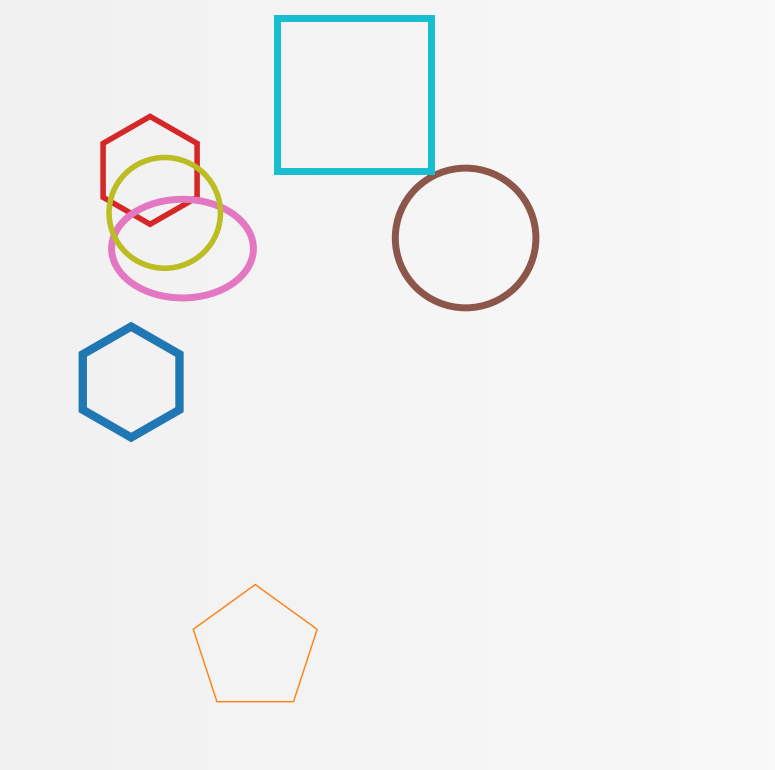[{"shape": "hexagon", "thickness": 3, "radius": 0.36, "center": [0.169, 0.504]}, {"shape": "pentagon", "thickness": 0.5, "radius": 0.42, "center": [0.329, 0.157]}, {"shape": "hexagon", "thickness": 2, "radius": 0.35, "center": [0.194, 0.779]}, {"shape": "circle", "thickness": 2.5, "radius": 0.45, "center": [0.601, 0.691]}, {"shape": "oval", "thickness": 2.5, "radius": 0.46, "center": [0.235, 0.677]}, {"shape": "circle", "thickness": 2, "radius": 0.36, "center": [0.213, 0.724]}, {"shape": "square", "thickness": 2.5, "radius": 0.5, "center": [0.457, 0.878]}]